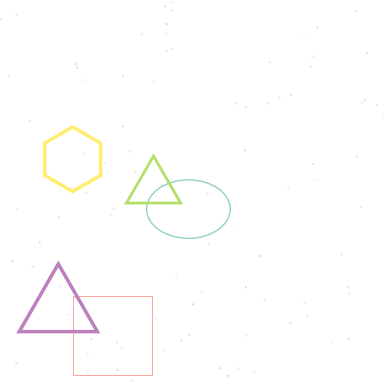[{"shape": "oval", "thickness": 1, "radius": 0.54, "center": [0.489, 0.457]}, {"shape": "square", "thickness": 0.5, "radius": 0.51, "center": [0.292, 0.129]}, {"shape": "triangle", "thickness": 2, "radius": 0.41, "center": [0.399, 0.513]}, {"shape": "triangle", "thickness": 2.5, "radius": 0.59, "center": [0.151, 0.197]}, {"shape": "hexagon", "thickness": 2.5, "radius": 0.42, "center": [0.189, 0.587]}]